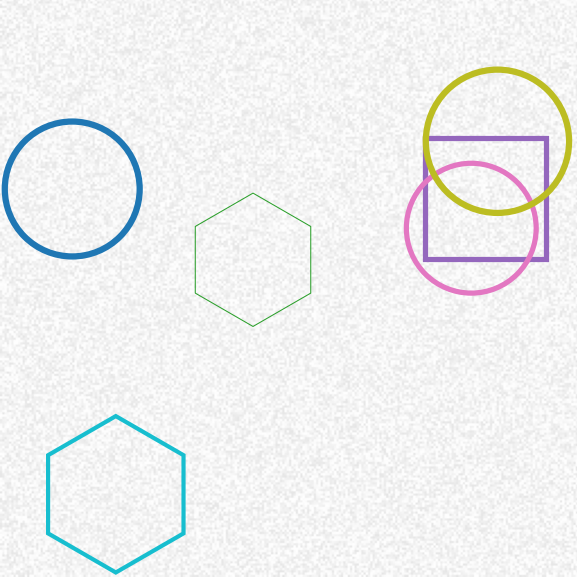[{"shape": "circle", "thickness": 3, "radius": 0.58, "center": [0.125, 0.672]}, {"shape": "hexagon", "thickness": 0.5, "radius": 0.58, "center": [0.438, 0.549]}, {"shape": "square", "thickness": 2.5, "radius": 0.52, "center": [0.84, 0.655]}, {"shape": "circle", "thickness": 2.5, "radius": 0.56, "center": [0.816, 0.604]}, {"shape": "circle", "thickness": 3, "radius": 0.62, "center": [0.861, 0.754]}, {"shape": "hexagon", "thickness": 2, "radius": 0.68, "center": [0.201, 0.143]}]